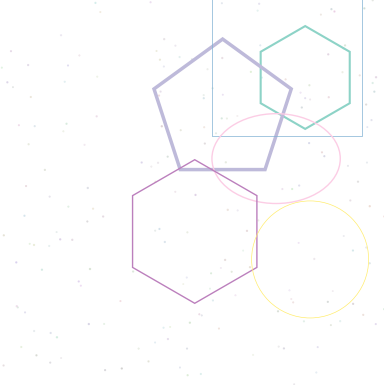[{"shape": "hexagon", "thickness": 1.5, "radius": 0.67, "center": [0.793, 0.799]}, {"shape": "pentagon", "thickness": 2.5, "radius": 0.94, "center": [0.578, 0.711]}, {"shape": "square", "thickness": 0.5, "radius": 0.97, "center": [0.746, 0.839]}, {"shape": "oval", "thickness": 1, "radius": 0.83, "center": [0.717, 0.588]}, {"shape": "hexagon", "thickness": 1, "radius": 0.93, "center": [0.506, 0.399]}, {"shape": "circle", "thickness": 0.5, "radius": 0.76, "center": [0.806, 0.326]}]